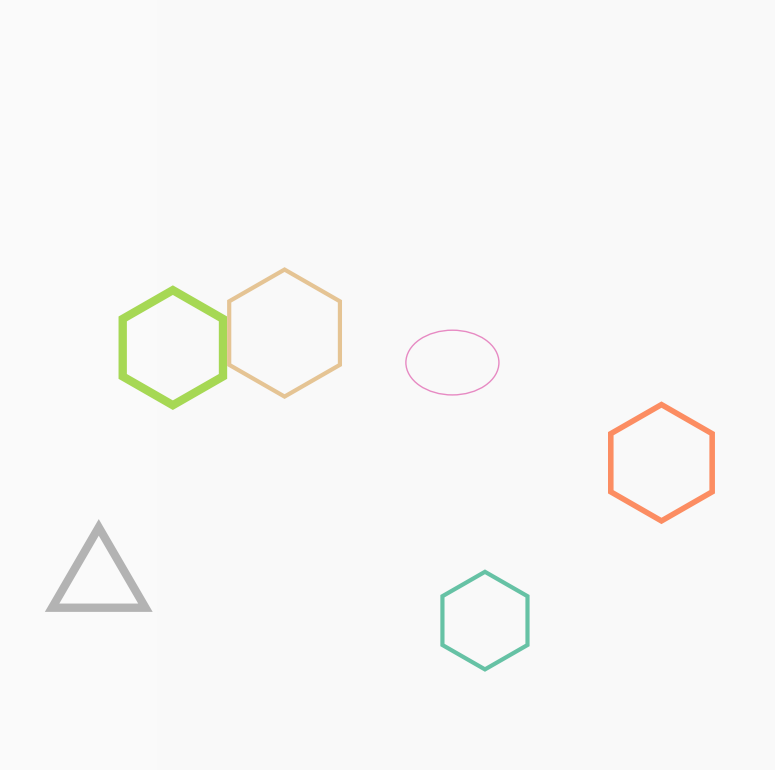[{"shape": "hexagon", "thickness": 1.5, "radius": 0.32, "center": [0.626, 0.194]}, {"shape": "hexagon", "thickness": 2, "radius": 0.38, "center": [0.854, 0.399]}, {"shape": "oval", "thickness": 0.5, "radius": 0.3, "center": [0.584, 0.529]}, {"shape": "hexagon", "thickness": 3, "radius": 0.37, "center": [0.223, 0.548]}, {"shape": "hexagon", "thickness": 1.5, "radius": 0.41, "center": [0.367, 0.567]}, {"shape": "triangle", "thickness": 3, "radius": 0.35, "center": [0.127, 0.246]}]